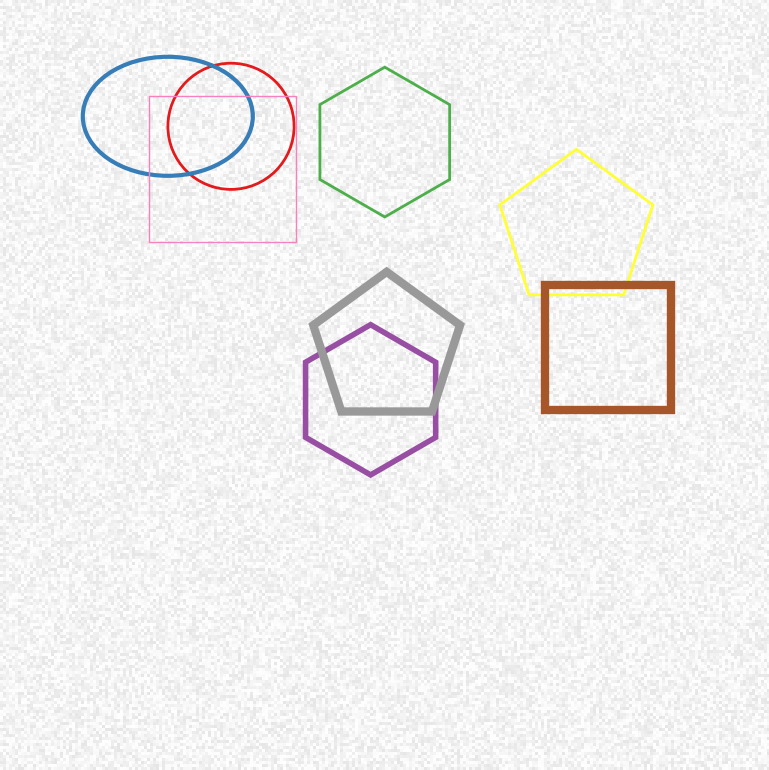[{"shape": "circle", "thickness": 1, "radius": 0.41, "center": [0.3, 0.836]}, {"shape": "oval", "thickness": 1.5, "radius": 0.55, "center": [0.218, 0.849]}, {"shape": "hexagon", "thickness": 1, "radius": 0.49, "center": [0.5, 0.816]}, {"shape": "hexagon", "thickness": 2, "radius": 0.49, "center": [0.481, 0.481]}, {"shape": "pentagon", "thickness": 1, "radius": 0.52, "center": [0.749, 0.702]}, {"shape": "square", "thickness": 3, "radius": 0.41, "center": [0.79, 0.549]}, {"shape": "square", "thickness": 0.5, "radius": 0.48, "center": [0.289, 0.78]}, {"shape": "pentagon", "thickness": 3, "radius": 0.5, "center": [0.502, 0.547]}]